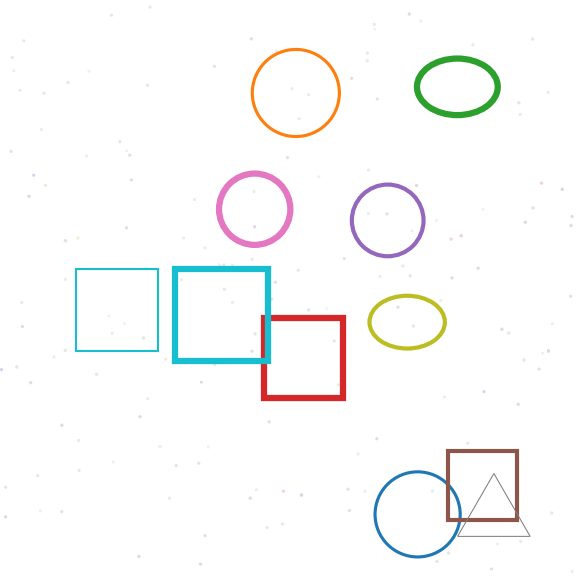[{"shape": "circle", "thickness": 1.5, "radius": 0.37, "center": [0.723, 0.108]}, {"shape": "circle", "thickness": 1.5, "radius": 0.38, "center": [0.512, 0.838]}, {"shape": "oval", "thickness": 3, "radius": 0.35, "center": [0.792, 0.849]}, {"shape": "square", "thickness": 3, "radius": 0.34, "center": [0.525, 0.379]}, {"shape": "circle", "thickness": 2, "radius": 0.31, "center": [0.671, 0.617]}, {"shape": "square", "thickness": 2, "radius": 0.3, "center": [0.836, 0.159]}, {"shape": "circle", "thickness": 3, "radius": 0.31, "center": [0.441, 0.637]}, {"shape": "triangle", "thickness": 0.5, "radius": 0.36, "center": [0.855, 0.107]}, {"shape": "oval", "thickness": 2, "radius": 0.33, "center": [0.705, 0.441]}, {"shape": "square", "thickness": 1, "radius": 0.35, "center": [0.203, 0.463]}, {"shape": "square", "thickness": 3, "radius": 0.4, "center": [0.384, 0.454]}]